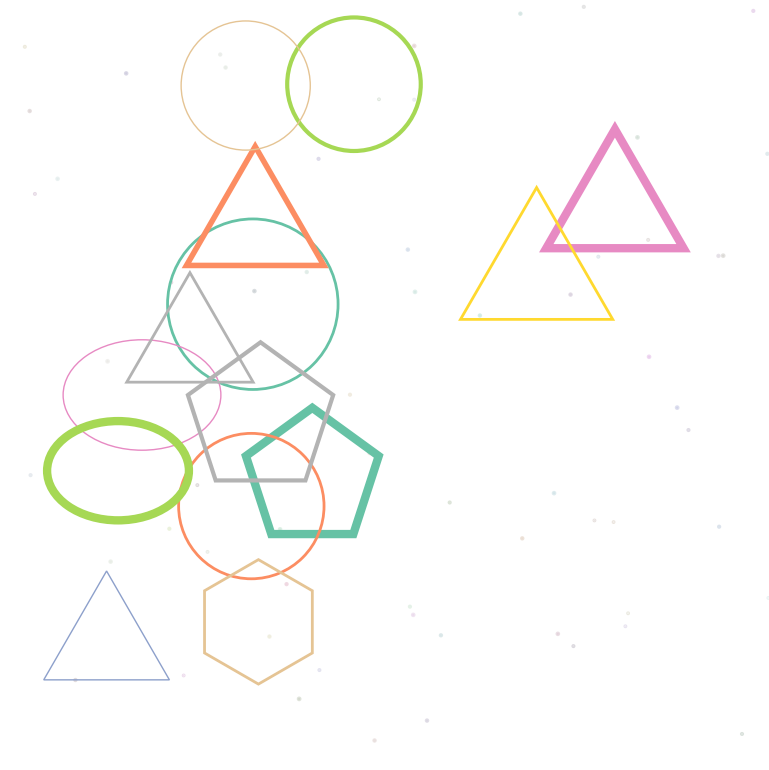[{"shape": "circle", "thickness": 1, "radius": 0.55, "center": [0.328, 0.605]}, {"shape": "pentagon", "thickness": 3, "radius": 0.45, "center": [0.406, 0.38]}, {"shape": "triangle", "thickness": 2, "radius": 0.52, "center": [0.331, 0.707]}, {"shape": "circle", "thickness": 1, "radius": 0.47, "center": [0.326, 0.343]}, {"shape": "triangle", "thickness": 0.5, "radius": 0.47, "center": [0.138, 0.164]}, {"shape": "oval", "thickness": 0.5, "radius": 0.51, "center": [0.184, 0.487]}, {"shape": "triangle", "thickness": 3, "radius": 0.51, "center": [0.799, 0.729]}, {"shape": "circle", "thickness": 1.5, "radius": 0.43, "center": [0.46, 0.891]}, {"shape": "oval", "thickness": 3, "radius": 0.46, "center": [0.153, 0.389]}, {"shape": "triangle", "thickness": 1, "radius": 0.57, "center": [0.697, 0.642]}, {"shape": "hexagon", "thickness": 1, "radius": 0.4, "center": [0.336, 0.192]}, {"shape": "circle", "thickness": 0.5, "radius": 0.42, "center": [0.319, 0.889]}, {"shape": "triangle", "thickness": 1, "radius": 0.47, "center": [0.247, 0.551]}, {"shape": "pentagon", "thickness": 1.5, "radius": 0.5, "center": [0.338, 0.456]}]